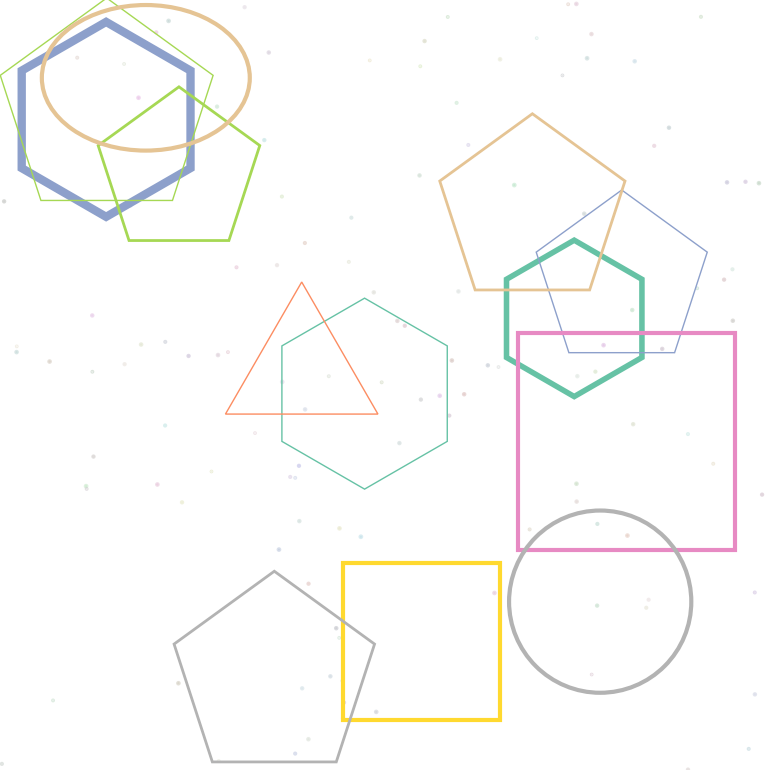[{"shape": "hexagon", "thickness": 0.5, "radius": 0.62, "center": [0.473, 0.489]}, {"shape": "hexagon", "thickness": 2, "radius": 0.51, "center": [0.746, 0.587]}, {"shape": "triangle", "thickness": 0.5, "radius": 0.57, "center": [0.392, 0.519]}, {"shape": "hexagon", "thickness": 3, "radius": 0.63, "center": [0.138, 0.845]}, {"shape": "pentagon", "thickness": 0.5, "radius": 0.58, "center": [0.807, 0.636]}, {"shape": "square", "thickness": 1.5, "radius": 0.7, "center": [0.813, 0.426]}, {"shape": "pentagon", "thickness": 0.5, "radius": 0.73, "center": [0.139, 0.857]}, {"shape": "pentagon", "thickness": 1, "radius": 0.55, "center": [0.232, 0.777]}, {"shape": "square", "thickness": 1.5, "radius": 0.51, "center": [0.548, 0.167]}, {"shape": "pentagon", "thickness": 1, "radius": 0.63, "center": [0.691, 0.726]}, {"shape": "oval", "thickness": 1.5, "radius": 0.68, "center": [0.189, 0.899]}, {"shape": "circle", "thickness": 1.5, "radius": 0.59, "center": [0.779, 0.219]}, {"shape": "pentagon", "thickness": 1, "radius": 0.68, "center": [0.356, 0.121]}]